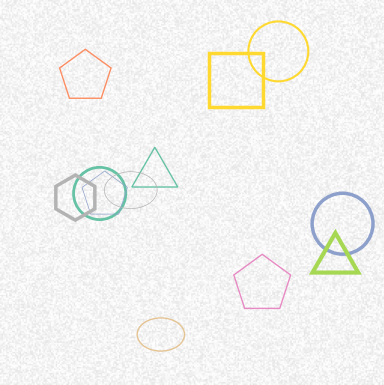[{"shape": "circle", "thickness": 2, "radius": 0.34, "center": [0.259, 0.497]}, {"shape": "triangle", "thickness": 1, "radius": 0.34, "center": [0.402, 0.549]}, {"shape": "pentagon", "thickness": 1, "radius": 0.35, "center": [0.222, 0.802]}, {"shape": "pentagon", "thickness": 0.5, "radius": 0.31, "center": [0.272, 0.494]}, {"shape": "circle", "thickness": 2.5, "radius": 0.4, "center": [0.89, 0.419]}, {"shape": "pentagon", "thickness": 1, "radius": 0.39, "center": [0.681, 0.262]}, {"shape": "triangle", "thickness": 3, "radius": 0.34, "center": [0.871, 0.326]}, {"shape": "square", "thickness": 2.5, "radius": 0.35, "center": [0.614, 0.792]}, {"shape": "circle", "thickness": 1.5, "radius": 0.39, "center": [0.723, 0.867]}, {"shape": "oval", "thickness": 1, "radius": 0.31, "center": [0.418, 0.131]}, {"shape": "hexagon", "thickness": 2.5, "radius": 0.29, "center": [0.196, 0.487]}, {"shape": "oval", "thickness": 0.5, "radius": 0.34, "center": [0.34, 0.506]}]